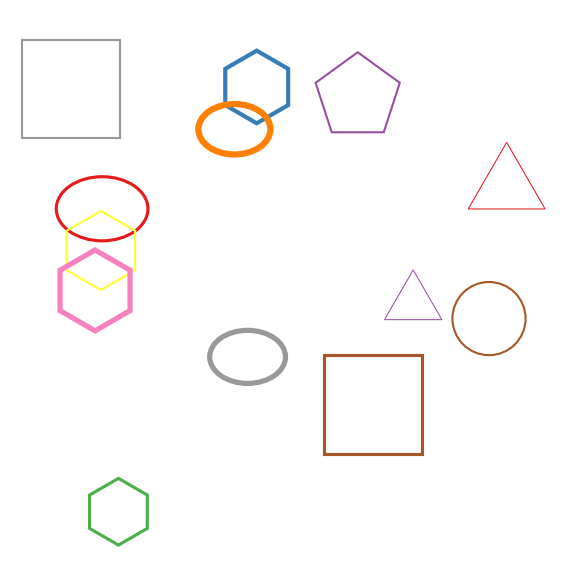[{"shape": "oval", "thickness": 1.5, "radius": 0.4, "center": [0.177, 0.638]}, {"shape": "triangle", "thickness": 0.5, "radius": 0.38, "center": [0.877, 0.676]}, {"shape": "hexagon", "thickness": 2, "radius": 0.31, "center": [0.445, 0.849]}, {"shape": "hexagon", "thickness": 1.5, "radius": 0.29, "center": [0.205, 0.113]}, {"shape": "triangle", "thickness": 0.5, "radius": 0.29, "center": [0.715, 0.474]}, {"shape": "pentagon", "thickness": 1, "radius": 0.38, "center": [0.619, 0.832]}, {"shape": "oval", "thickness": 3, "radius": 0.31, "center": [0.406, 0.775]}, {"shape": "hexagon", "thickness": 1, "radius": 0.34, "center": [0.175, 0.565]}, {"shape": "circle", "thickness": 1, "radius": 0.32, "center": [0.847, 0.447]}, {"shape": "square", "thickness": 1.5, "radius": 0.42, "center": [0.646, 0.299]}, {"shape": "hexagon", "thickness": 2.5, "radius": 0.35, "center": [0.165, 0.496]}, {"shape": "oval", "thickness": 2.5, "radius": 0.33, "center": [0.429, 0.381]}, {"shape": "square", "thickness": 1, "radius": 0.42, "center": [0.123, 0.845]}]